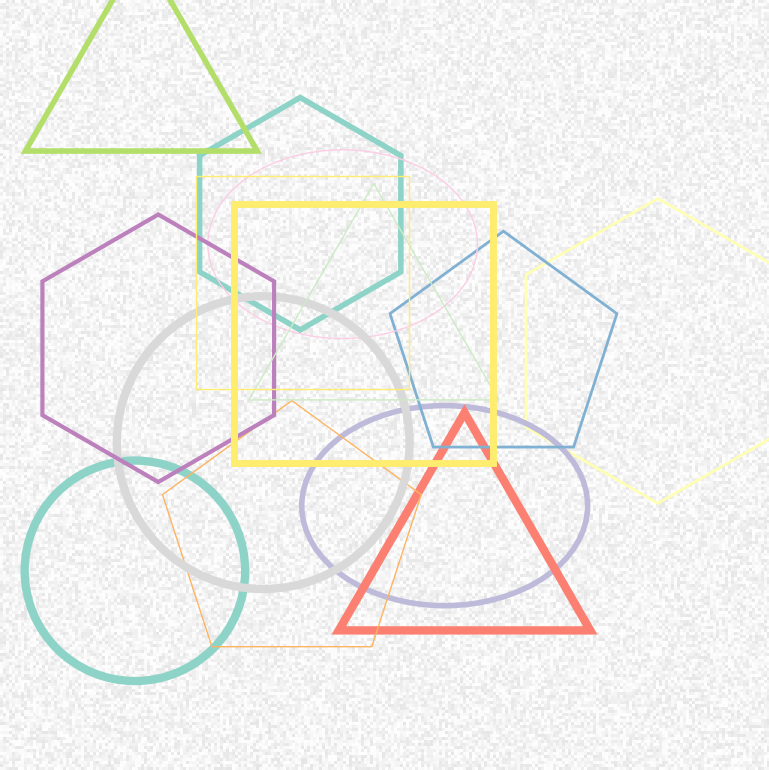[{"shape": "circle", "thickness": 3, "radius": 0.72, "center": [0.175, 0.259]}, {"shape": "hexagon", "thickness": 2, "radius": 0.75, "center": [0.39, 0.722]}, {"shape": "hexagon", "thickness": 1, "radius": 0.99, "center": [0.854, 0.544]}, {"shape": "oval", "thickness": 2, "radius": 0.93, "center": [0.578, 0.343]}, {"shape": "triangle", "thickness": 3, "radius": 0.94, "center": [0.603, 0.276]}, {"shape": "pentagon", "thickness": 1, "radius": 0.77, "center": [0.654, 0.545]}, {"shape": "pentagon", "thickness": 0.5, "radius": 0.88, "center": [0.379, 0.303]}, {"shape": "triangle", "thickness": 2, "radius": 0.87, "center": [0.184, 0.891]}, {"shape": "oval", "thickness": 0.5, "radius": 0.88, "center": [0.445, 0.683]}, {"shape": "circle", "thickness": 3, "radius": 0.95, "center": [0.342, 0.425]}, {"shape": "hexagon", "thickness": 1.5, "radius": 0.87, "center": [0.206, 0.548]}, {"shape": "triangle", "thickness": 0.5, "radius": 0.94, "center": [0.485, 0.574]}, {"shape": "square", "thickness": 0.5, "radius": 0.69, "center": [0.393, 0.633]}, {"shape": "square", "thickness": 2.5, "radius": 0.84, "center": [0.473, 0.567]}]